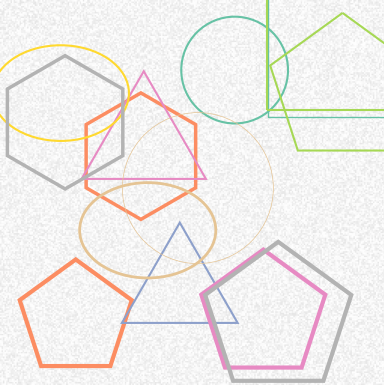[{"shape": "circle", "thickness": 1.5, "radius": 0.69, "center": [0.609, 0.818]}, {"shape": "square", "thickness": 1, "radius": 0.81, "center": [0.858, 0.859]}, {"shape": "pentagon", "thickness": 3, "radius": 0.77, "center": [0.197, 0.173]}, {"shape": "hexagon", "thickness": 2.5, "radius": 0.82, "center": [0.366, 0.594]}, {"shape": "triangle", "thickness": 1.5, "radius": 0.87, "center": [0.467, 0.248]}, {"shape": "triangle", "thickness": 1.5, "radius": 0.93, "center": [0.373, 0.628]}, {"shape": "pentagon", "thickness": 3, "radius": 0.85, "center": [0.684, 0.182]}, {"shape": "pentagon", "thickness": 1.5, "radius": 0.99, "center": [0.89, 0.769]}, {"shape": "square", "thickness": 1.5, "radius": 0.77, "center": [0.848, 0.87]}, {"shape": "oval", "thickness": 1.5, "radius": 0.89, "center": [0.157, 0.758]}, {"shape": "oval", "thickness": 2, "radius": 0.88, "center": [0.384, 0.402]}, {"shape": "circle", "thickness": 0.5, "radius": 0.98, "center": [0.514, 0.511]}, {"shape": "pentagon", "thickness": 3, "radius": 1.0, "center": [0.723, 0.172]}, {"shape": "hexagon", "thickness": 2.5, "radius": 0.87, "center": [0.169, 0.682]}]